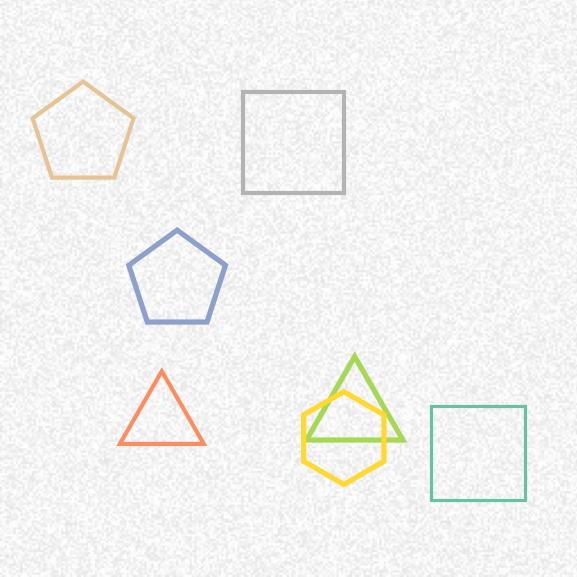[{"shape": "square", "thickness": 1.5, "radius": 0.41, "center": [0.827, 0.215]}, {"shape": "triangle", "thickness": 2, "radius": 0.42, "center": [0.28, 0.272]}, {"shape": "pentagon", "thickness": 2.5, "radius": 0.44, "center": [0.307, 0.513]}, {"shape": "triangle", "thickness": 2.5, "radius": 0.48, "center": [0.614, 0.285]}, {"shape": "hexagon", "thickness": 2.5, "radius": 0.4, "center": [0.595, 0.241]}, {"shape": "pentagon", "thickness": 2, "radius": 0.46, "center": [0.144, 0.766]}, {"shape": "square", "thickness": 2, "radius": 0.44, "center": [0.508, 0.752]}]